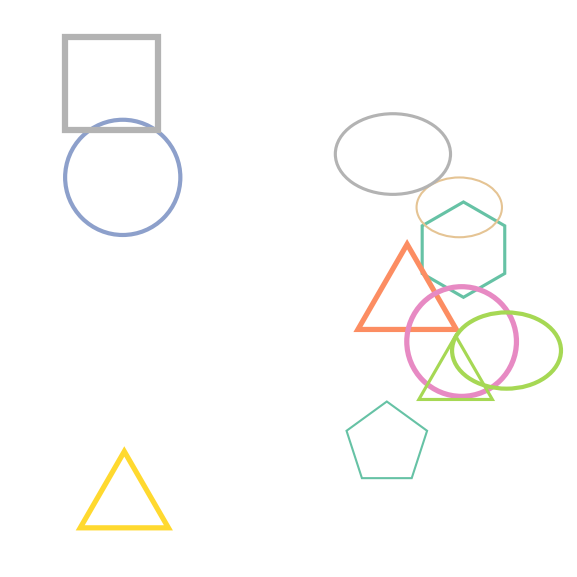[{"shape": "hexagon", "thickness": 1.5, "radius": 0.41, "center": [0.803, 0.567]}, {"shape": "pentagon", "thickness": 1, "radius": 0.37, "center": [0.67, 0.231]}, {"shape": "triangle", "thickness": 2.5, "radius": 0.49, "center": [0.705, 0.478]}, {"shape": "circle", "thickness": 2, "radius": 0.5, "center": [0.213, 0.692]}, {"shape": "circle", "thickness": 2.5, "radius": 0.47, "center": [0.799, 0.408]}, {"shape": "triangle", "thickness": 1.5, "radius": 0.37, "center": [0.789, 0.344]}, {"shape": "oval", "thickness": 2, "radius": 0.47, "center": [0.877, 0.392]}, {"shape": "triangle", "thickness": 2.5, "radius": 0.44, "center": [0.215, 0.129]}, {"shape": "oval", "thickness": 1, "radius": 0.37, "center": [0.795, 0.64]}, {"shape": "oval", "thickness": 1.5, "radius": 0.5, "center": [0.68, 0.732]}, {"shape": "square", "thickness": 3, "radius": 0.4, "center": [0.193, 0.854]}]